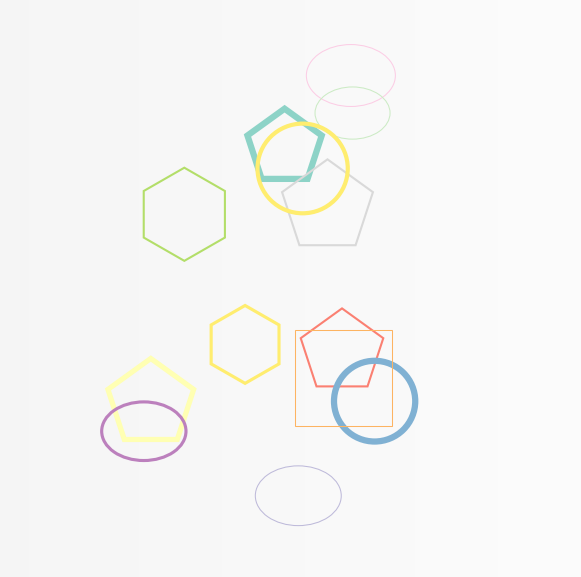[{"shape": "pentagon", "thickness": 3, "radius": 0.34, "center": [0.49, 0.744]}, {"shape": "pentagon", "thickness": 2.5, "radius": 0.39, "center": [0.259, 0.301]}, {"shape": "oval", "thickness": 0.5, "radius": 0.37, "center": [0.513, 0.141]}, {"shape": "pentagon", "thickness": 1, "radius": 0.37, "center": [0.588, 0.39]}, {"shape": "circle", "thickness": 3, "radius": 0.35, "center": [0.645, 0.304]}, {"shape": "square", "thickness": 0.5, "radius": 0.42, "center": [0.591, 0.345]}, {"shape": "hexagon", "thickness": 1, "radius": 0.4, "center": [0.317, 0.628]}, {"shape": "oval", "thickness": 0.5, "radius": 0.38, "center": [0.604, 0.868]}, {"shape": "pentagon", "thickness": 1, "radius": 0.41, "center": [0.563, 0.641]}, {"shape": "oval", "thickness": 1.5, "radius": 0.36, "center": [0.247, 0.252]}, {"shape": "oval", "thickness": 0.5, "radius": 0.32, "center": [0.607, 0.803]}, {"shape": "hexagon", "thickness": 1.5, "radius": 0.34, "center": [0.422, 0.403]}, {"shape": "circle", "thickness": 2, "radius": 0.39, "center": [0.521, 0.707]}]